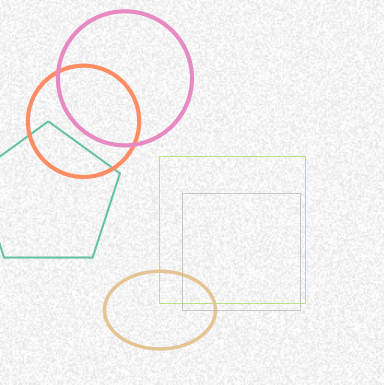[{"shape": "pentagon", "thickness": 1.5, "radius": 0.98, "center": [0.126, 0.489]}, {"shape": "circle", "thickness": 3, "radius": 0.72, "center": [0.217, 0.685]}, {"shape": "circle", "thickness": 3, "radius": 0.87, "center": [0.325, 0.797]}, {"shape": "square", "thickness": 0.5, "radius": 0.95, "center": [0.602, 0.404]}, {"shape": "oval", "thickness": 2.5, "radius": 0.72, "center": [0.415, 0.195]}, {"shape": "square", "thickness": 0.5, "radius": 0.76, "center": [0.626, 0.347]}]